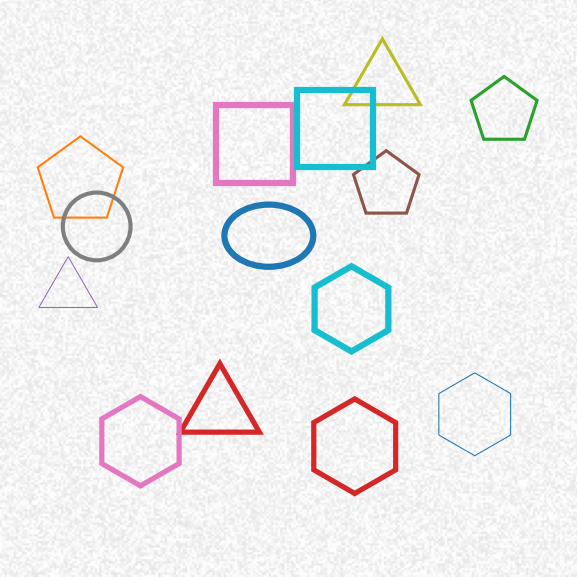[{"shape": "oval", "thickness": 3, "radius": 0.38, "center": [0.466, 0.591]}, {"shape": "hexagon", "thickness": 0.5, "radius": 0.36, "center": [0.822, 0.282]}, {"shape": "pentagon", "thickness": 1, "radius": 0.39, "center": [0.139, 0.685]}, {"shape": "pentagon", "thickness": 1.5, "radius": 0.3, "center": [0.873, 0.807]}, {"shape": "triangle", "thickness": 2.5, "radius": 0.4, "center": [0.381, 0.29]}, {"shape": "hexagon", "thickness": 2.5, "radius": 0.41, "center": [0.614, 0.226]}, {"shape": "triangle", "thickness": 0.5, "radius": 0.29, "center": [0.118, 0.496]}, {"shape": "pentagon", "thickness": 1.5, "radius": 0.3, "center": [0.669, 0.678]}, {"shape": "hexagon", "thickness": 2.5, "radius": 0.39, "center": [0.243, 0.235]}, {"shape": "square", "thickness": 3, "radius": 0.34, "center": [0.44, 0.749]}, {"shape": "circle", "thickness": 2, "radius": 0.29, "center": [0.167, 0.607]}, {"shape": "triangle", "thickness": 1.5, "radius": 0.38, "center": [0.662, 0.856]}, {"shape": "hexagon", "thickness": 3, "radius": 0.37, "center": [0.609, 0.464]}, {"shape": "square", "thickness": 3, "radius": 0.33, "center": [0.58, 0.777]}]